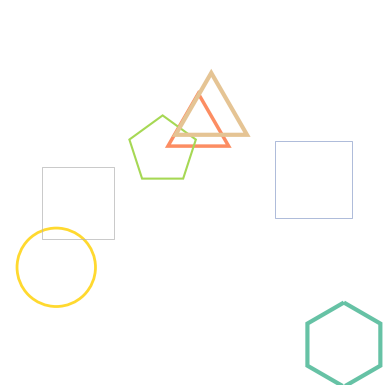[{"shape": "hexagon", "thickness": 3, "radius": 0.55, "center": [0.893, 0.105]}, {"shape": "triangle", "thickness": 2.5, "radius": 0.46, "center": [0.515, 0.666]}, {"shape": "square", "thickness": 0.5, "radius": 0.5, "center": [0.814, 0.534]}, {"shape": "pentagon", "thickness": 1.5, "radius": 0.45, "center": [0.422, 0.609]}, {"shape": "circle", "thickness": 2, "radius": 0.51, "center": [0.146, 0.306]}, {"shape": "triangle", "thickness": 3, "radius": 0.54, "center": [0.549, 0.703]}, {"shape": "square", "thickness": 0.5, "radius": 0.47, "center": [0.202, 0.473]}]